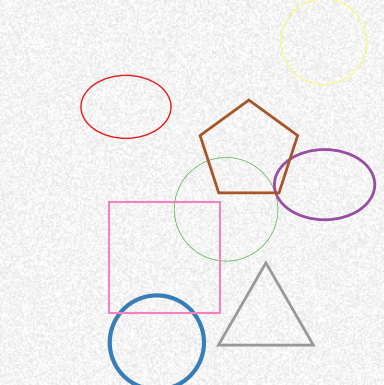[{"shape": "oval", "thickness": 1, "radius": 0.58, "center": [0.327, 0.722]}, {"shape": "circle", "thickness": 3, "radius": 0.61, "center": [0.407, 0.11]}, {"shape": "circle", "thickness": 0.5, "radius": 0.67, "center": [0.587, 0.456]}, {"shape": "oval", "thickness": 2, "radius": 0.65, "center": [0.843, 0.52]}, {"shape": "circle", "thickness": 0.5, "radius": 0.55, "center": [0.841, 0.892]}, {"shape": "pentagon", "thickness": 2, "radius": 0.67, "center": [0.646, 0.607]}, {"shape": "square", "thickness": 1.5, "radius": 0.72, "center": [0.427, 0.331]}, {"shape": "triangle", "thickness": 2, "radius": 0.71, "center": [0.691, 0.175]}]